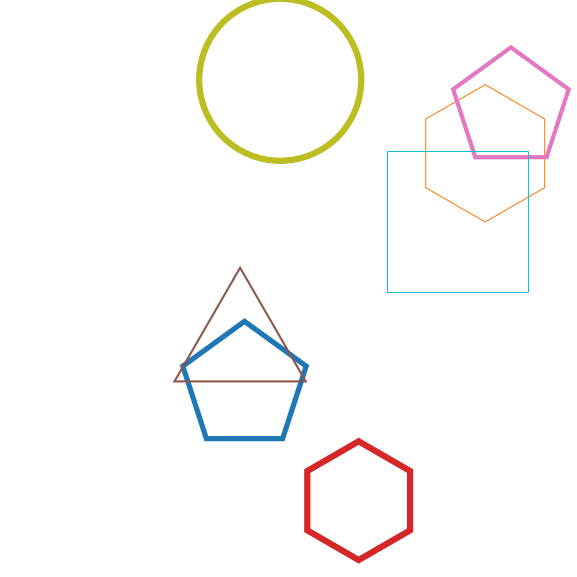[{"shape": "pentagon", "thickness": 2.5, "radius": 0.56, "center": [0.423, 0.33]}, {"shape": "hexagon", "thickness": 0.5, "radius": 0.59, "center": [0.84, 0.734]}, {"shape": "hexagon", "thickness": 3, "radius": 0.51, "center": [0.621, 0.132]}, {"shape": "triangle", "thickness": 1, "radius": 0.66, "center": [0.416, 0.404]}, {"shape": "pentagon", "thickness": 2, "radius": 0.53, "center": [0.885, 0.812]}, {"shape": "circle", "thickness": 3, "radius": 0.7, "center": [0.485, 0.861]}, {"shape": "square", "thickness": 0.5, "radius": 0.61, "center": [0.792, 0.616]}]